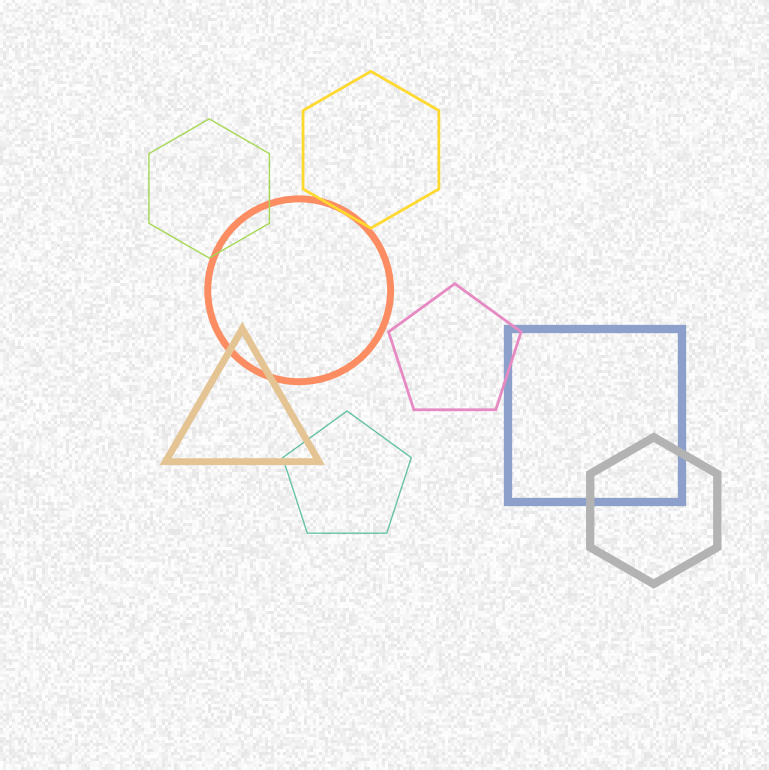[{"shape": "pentagon", "thickness": 0.5, "radius": 0.44, "center": [0.451, 0.379]}, {"shape": "circle", "thickness": 2.5, "radius": 0.59, "center": [0.389, 0.623]}, {"shape": "square", "thickness": 3, "radius": 0.56, "center": [0.773, 0.46]}, {"shape": "pentagon", "thickness": 1, "radius": 0.45, "center": [0.591, 0.541]}, {"shape": "hexagon", "thickness": 0.5, "radius": 0.45, "center": [0.272, 0.755]}, {"shape": "hexagon", "thickness": 1, "radius": 0.51, "center": [0.482, 0.806]}, {"shape": "triangle", "thickness": 2.5, "radius": 0.58, "center": [0.315, 0.458]}, {"shape": "hexagon", "thickness": 3, "radius": 0.48, "center": [0.849, 0.337]}]